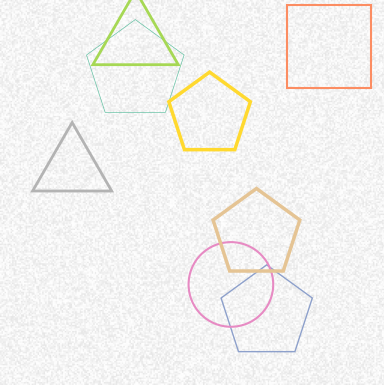[{"shape": "pentagon", "thickness": 0.5, "radius": 0.67, "center": [0.351, 0.816]}, {"shape": "square", "thickness": 1.5, "radius": 0.54, "center": [0.855, 0.88]}, {"shape": "pentagon", "thickness": 1, "radius": 0.62, "center": [0.693, 0.187]}, {"shape": "circle", "thickness": 1.5, "radius": 0.55, "center": [0.6, 0.261]}, {"shape": "triangle", "thickness": 2, "radius": 0.64, "center": [0.352, 0.896]}, {"shape": "pentagon", "thickness": 2.5, "radius": 0.56, "center": [0.544, 0.701]}, {"shape": "pentagon", "thickness": 2.5, "radius": 0.59, "center": [0.666, 0.392]}, {"shape": "triangle", "thickness": 2, "radius": 0.59, "center": [0.187, 0.563]}]